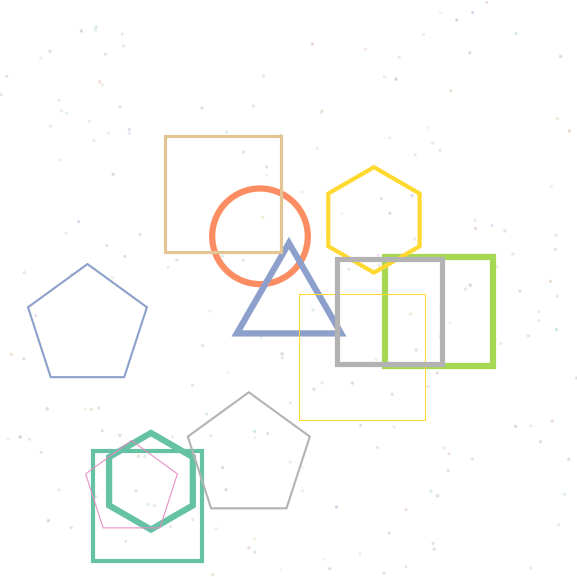[{"shape": "hexagon", "thickness": 3, "radius": 0.42, "center": [0.261, 0.166]}, {"shape": "square", "thickness": 2, "radius": 0.47, "center": [0.256, 0.123]}, {"shape": "circle", "thickness": 3, "radius": 0.41, "center": [0.45, 0.59]}, {"shape": "triangle", "thickness": 3, "radius": 0.52, "center": [0.5, 0.474]}, {"shape": "pentagon", "thickness": 1, "radius": 0.54, "center": [0.151, 0.434]}, {"shape": "pentagon", "thickness": 0.5, "radius": 0.42, "center": [0.228, 0.153]}, {"shape": "square", "thickness": 3, "radius": 0.47, "center": [0.76, 0.46]}, {"shape": "square", "thickness": 0.5, "radius": 0.55, "center": [0.627, 0.381]}, {"shape": "hexagon", "thickness": 2, "radius": 0.46, "center": [0.648, 0.618]}, {"shape": "square", "thickness": 1.5, "radius": 0.5, "center": [0.387, 0.663]}, {"shape": "pentagon", "thickness": 1, "radius": 0.56, "center": [0.431, 0.209]}, {"shape": "square", "thickness": 2.5, "radius": 0.45, "center": [0.675, 0.46]}]